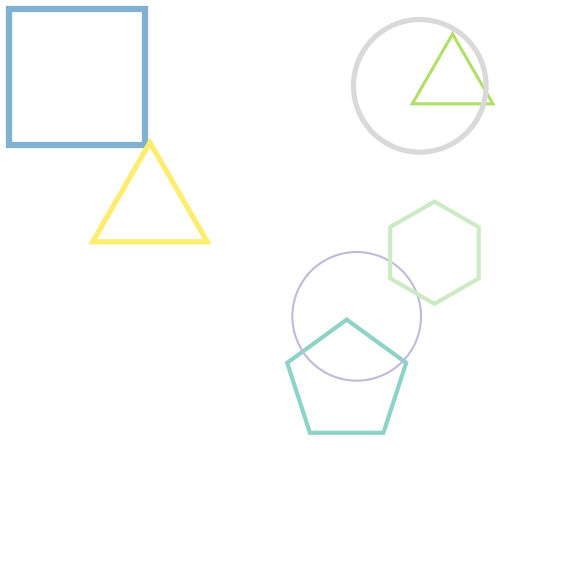[{"shape": "pentagon", "thickness": 2, "radius": 0.54, "center": [0.6, 0.337]}, {"shape": "circle", "thickness": 1, "radius": 0.56, "center": [0.618, 0.451]}, {"shape": "square", "thickness": 3, "radius": 0.59, "center": [0.134, 0.865]}, {"shape": "triangle", "thickness": 1.5, "radius": 0.4, "center": [0.784, 0.86]}, {"shape": "circle", "thickness": 2.5, "radius": 0.57, "center": [0.727, 0.85]}, {"shape": "hexagon", "thickness": 2, "radius": 0.44, "center": [0.752, 0.562]}, {"shape": "triangle", "thickness": 2.5, "radius": 0.57, "center": [0.26, 0.638]}]